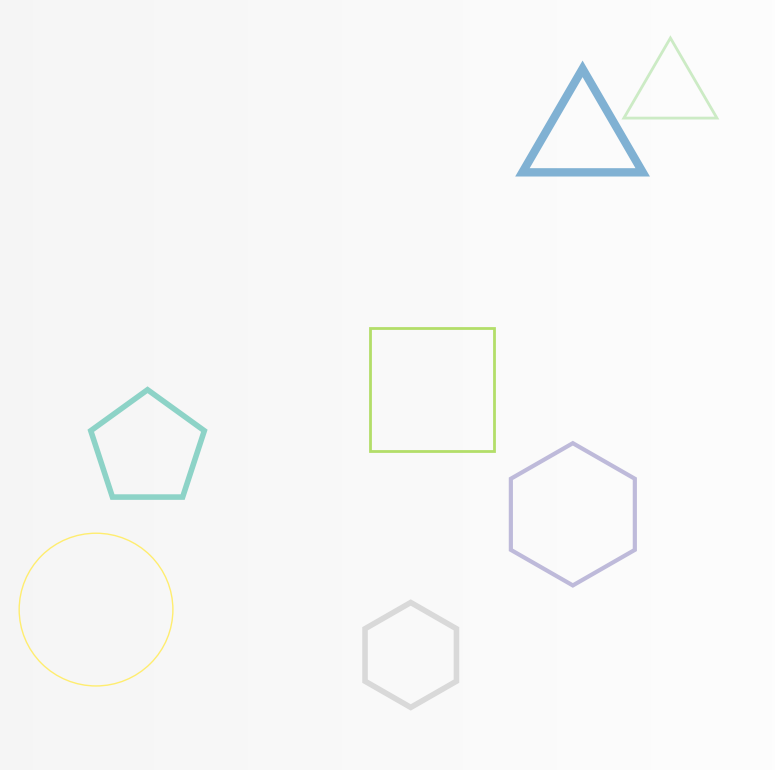[{"shape": "pentagon", "thickness": 2, "radius": 0.39, "center": [0.19, 0.417]}, {"shape": "hexagon", "thickness": 1.5, "radius": 0.46, "center": [0.739, 0.332]}, {"shape": "triangle", "thickness": 3, "radius": 0.45, "center": [0.752, 0.821]}, {"shape": "square", "thickness": 1, "radius": 0.4, "center": [0.557, 0.494]}, {"shape": "hexagon", "thickness": 2, "radius": 0.34, "center": [0.53, 0.149]}, {"shape": "triangle", "thickness": 1, "radius": 0.35, "center": [0.865, 0.881]}, {"shape": "circle", "thickness": 0.5, "radius": 0.5, "center": [0.124, 0.208]}]